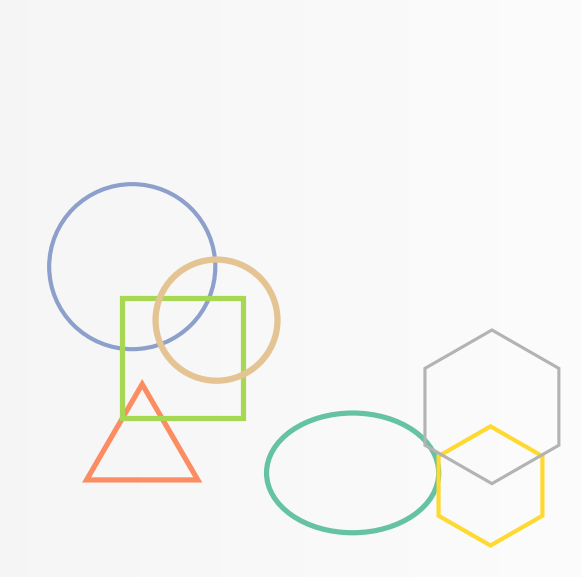[{"shape": "oval", "thickness": 2.5, "radius": 0.74, "center": [0.607, 0.18]}, {"shape": "triangle", "thickness": 2.5, "radius": 0.55, "center": [0.245, 0.223]}, {"shape": "circle", "thickness": 2, "radius": 0.71, "center": [0.227, 0.537]}, {"shape": "square", "thickness": 2.5, "radius": 0.52, "center": [0.314, 0.38]}, {"shape": "hexagon", "thickness": 2, "radius": 0.52, "center": [0.844, 0.158]}, {"shape": "circle", "thickness": 3, "radius": 0.52, "center": [0.373, 0.445]}, {"shape": "hexagon", "thickness": 1.5, "radius": 0.67, "center": [0.846, 0.295]}]